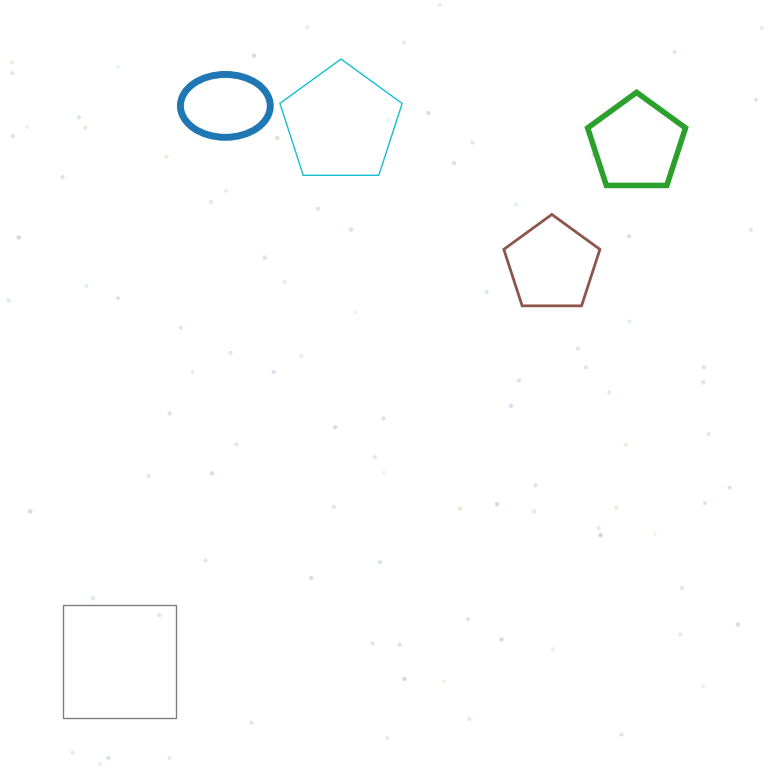[{"shape": "oval", "thickness": 2.5, "radius": 0.29, "center": [0.293, 0.862]}, {"shape": "pentagon", "thickness": 2, "radius": 0.33, "center": [0.827, 0.813]}, {"shape": "pentagon", "thickness": 1, "radius": 0.33, "center": [0.717, 0.656]}, {"shape": "square", "thickness": 0.5, "radius": 0.37, "center": [0.155, 0.141]}, {"shape": "pentagon", "thickness": 0.5, "radius": 0.42, "center": [0.443, 0.84]}]